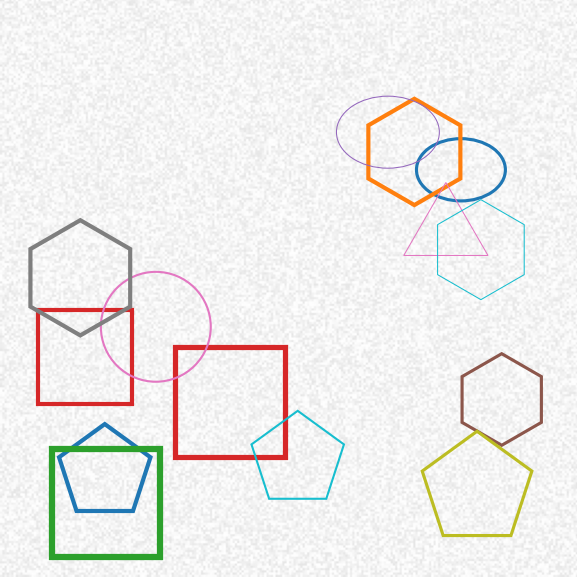[{"shape": "pentagon", "thickness": 2, "radius": 0.42, "center": [0.181, 0.182]}, {"shape": "oval", "thickness": 1.5, "radius": 0.38, "center": [0.798, 0.705]}, {"shape": "hexagon", "thickness": 2, "radius": 0.46, "center": [0.718, 0.736]}, {"shape": "square", "thickness": 3, "radius": 0.47, "center": [0.183, 0.128]}, {"shape": "square", "thickness": 2, "radius": 0.41, "center": [0.148, 0.38]}, {"shape": "square", "thickness": 2.5, "radius": 0.48, "center": [0.398, 0.303]}, {"shape": "oval", "thickness": 0.5, "radius": 0.45, "center": [0.672, 0.77]}, {"shape": "hexagon", "thickness": 1.5, "radius": 0.4, "center": [0.869, 0.307]}, {"shape": "triangle", "thickness": 0.5, "radius": 0.42, "center": [0.772, 0.599]}, {"shape": "circle", "thickness": 1, "radius": 0.48, "center": [0.27, 0.433]}, {"shape": "hexagon", "thickness": 2, "radius": 0.5, "center": [0.139, 0.518]}, {"shape": "pentagon", "thickness": 1.5, "radius": 0.5, "center": [0.826, 0.153]}, {"shape": "hexagon", "thickness": 0.5, "radius": 0.43, "center": [0.833, 0.567]}, {"shape": "pentagon", "thickness": 1, "radius": 0.42, "center": [0.516, 0.204]}]